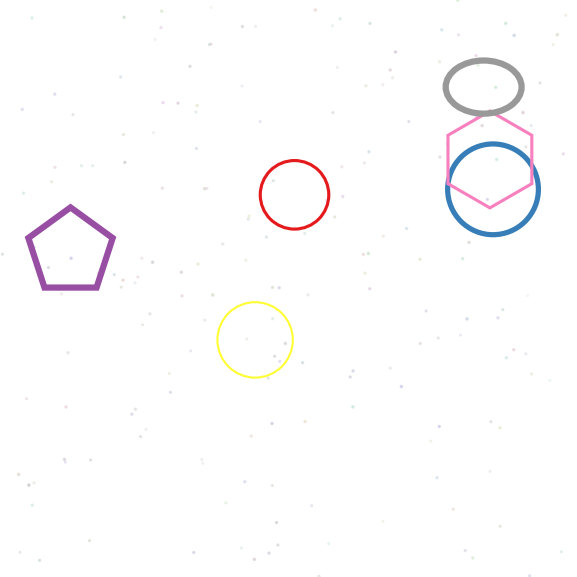[{"shape": "circle", "thickness": 1.5, "radius": 0.3, "center": [0.51, 0.662]}, {"shape": "circle", "thickness": 2.5, "radius": 0.39, "center": [0.854, 0.671]}, {"shape": "pentagon", "thickness": 3, "radius": 0.38, "center": [0.122, 0.563]}, {"shape": "circle", "thickness": 1, "radius": 0.33, "center": [0.442, 0.411]}, {"shape": "hexagon", "thickness": 1.5, "radius": 0.42, "center": [0.848, 0.723]}, {"shape": "oval", "thickness": 3, "radius": 0.33, "center": [0.837, 0.848]}]